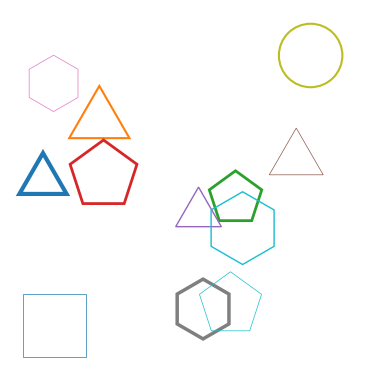[{"shape": "triangle", "thickness": 3, "radius": 0.35, "center": [0.112, 0.532]}, {"shape": "square", "thickness": 0.5, "radius": 0.4, "center": [0.141, 0.155]}, {"shape": "triangle", "thickness": 1.5, "radius": 0.45, "center": [0.258, 0.686]}, {"shape": "pentagon", "thickness": 2, "radius": 0.36, "center": [0.612, 0.485]}, {"shape": "pentagon", "thickness": 2, "radius": 0.46, "center": [0.269, 0.545]}, {"shape": "triangle", "thickness": 1, "radius": 0.34, "center": [0.516, 0.445]}, {"shape": "triangle", "thickness": 0.5, "radius": 0.4, "center": [0.769, 0.586]}, {"shape": "hexagon", "thickness": 0.5, "radius": 0.37, "center": [0.139, 0.783]}, {"shape": "hexagon", "thickness": 2.5, "radius": 0.39, "center": [0.527, 0.197]}, {"shape": "circle", "thickness": 1.5, "radius": 0.41, "center": [0.807, 0.856]}, {"shape": "hexagon", "thickness": 1, "radius": 0.47, "center": [0.63, 0.407]}, {"shape": "pentagon", "thickness": 0.5, "radius": 0.42, "center": [0.599, 0.209]}]